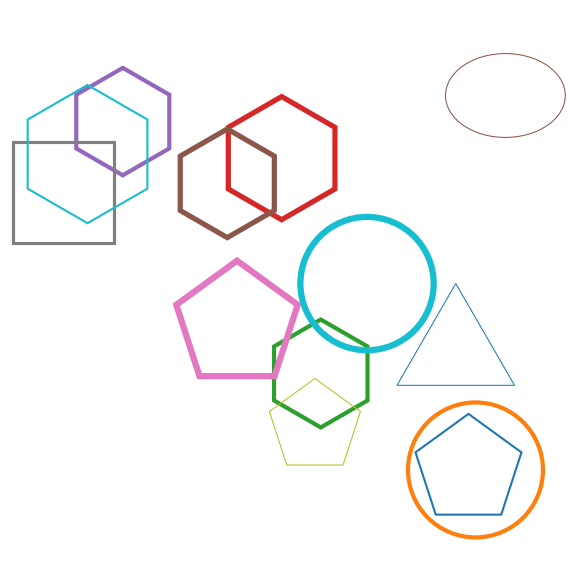[{"shape": "pentagon", "thickness": 1, "radius": 0.48, "center": [0.811, 0.186]}, {"shape": "triangle", "thickness": 0.5, "radius": 0.59, "center": [0.789, 0.391]}, {"shape": "circle", "thickness": 2, "radius": 0.58, "center": [0.823, 0.185]}, {"shape": "hexagon", "thickness": 2, "radius": 0.47, "center": [0.555, 0.352]}, {"shape": "hexagon", "thickness": 2.5, "radius": 0.53, "center": [0.488, 0.725]}, {"shape": "hexagon", "thickness": 2, "radius": 0.46, "center": [0.213, 0.789]}, {"shape": "hexagon", "thickness": 2.5, "radius": 0.47, "center": [0.394, 0.682]}, {"shape": "oval", "thickness": 0.5, "radius": 0.52, "center": [0.875, 0.834]}, {"shape": "pentagon", "thickness": 3, "radius": 0.55, "center": [0.41, 0.437]}, {"shape": "square", "thickness": 1.5, "radius": 0.44, "center": [0.11, 0.666]}, {"shape": "pentagon", "thickness": 0.5, "radius": 0.41, "center": [0.545, 0.261]}, {"shape": "hexagon", "thickness": 1, "radius": 0.6, "center": [0.152, 0.732]}, {"shape": "circle", "thickness": 3, "radius": 0.58, "center": [0.636, 0.508]}]